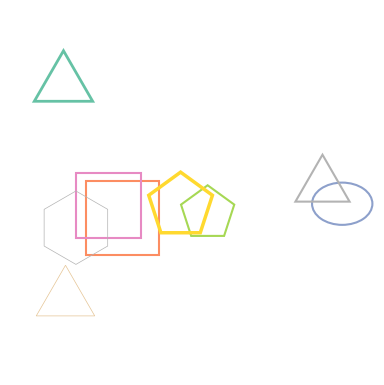[{"shape": "triangle", "thickness": 2, "radius": 0.44, "center": [0.165, 0.781]}, {"shape": "square", "thickness": 1.5, "radius": 0.48, "center": [0.318, 0.434]}, {"shape": "oval", "thickness": 1.5, "radius": 0.39, "center": [0.889, 0.471]}, {"shape": "square", "thickness": 1.5, "radius": 0.42, "center": [0.283, 0.465]}, {"shape": "pentagon", "thickness": 1.5, "radius": 0.36, "center": [0.539, 0.446]}, {"shape": "pentagon", "thickness": 2.5, "radius": 0.43, "center": [0.469, 0.466]}, {"shape": "triangle", "thickness": 0.5, "radius": 0.44, "center": [0.17, 0.223]}, {"shape": "triangle", "thickness": 1.5, "radius": 0.41, "center": [0.838, 0.517]}, {"shape": "hexagon", "thickness": 0.5, "radius": 0.48, "center": [0.197, 0.409]}]